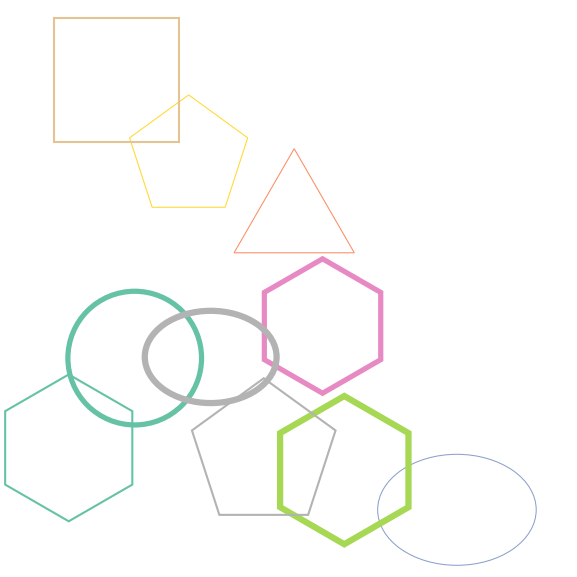[{"shape": "hexagon", "thickness": 1, "radius": 0.64, "center": [0.119, 0.224]}, {"shape": "circle", "thickness": 2.5, "radius": 0.58, "center": [0.233, 0.379]}, {"shape": "triangle", "thickness": 0.5, "radius": 0.6, "center": [0.509, 0.621]}, {"shape": "oval", "thickness": 0.5, "radius": 0.69, "center": [0.791, 0.116]}, {"shape": "hexagon", "thickness": 2.5, "radius": 0.58, "center": [0.558, 0.435]}, {"shape": "hexagon", "thickness": 3, "radius": 0.64, "center": [0.596, 0.185]}, {"shape": "pentagon", "thickness": 0.5, "radius": 0.54, "center": [0.327, 0.727]}, {"shape": "square", "thickness": 1, "radius": 0.54, "center": [0.202, 0.86]}, {"shape": "pentagon", "thickness": 1, "radius": 0.65, "center": [0.457, 0.213]}, {"shape": "oval", "thickness": 3, "radius": 0.57, "center": [0.365, 0.381]}]